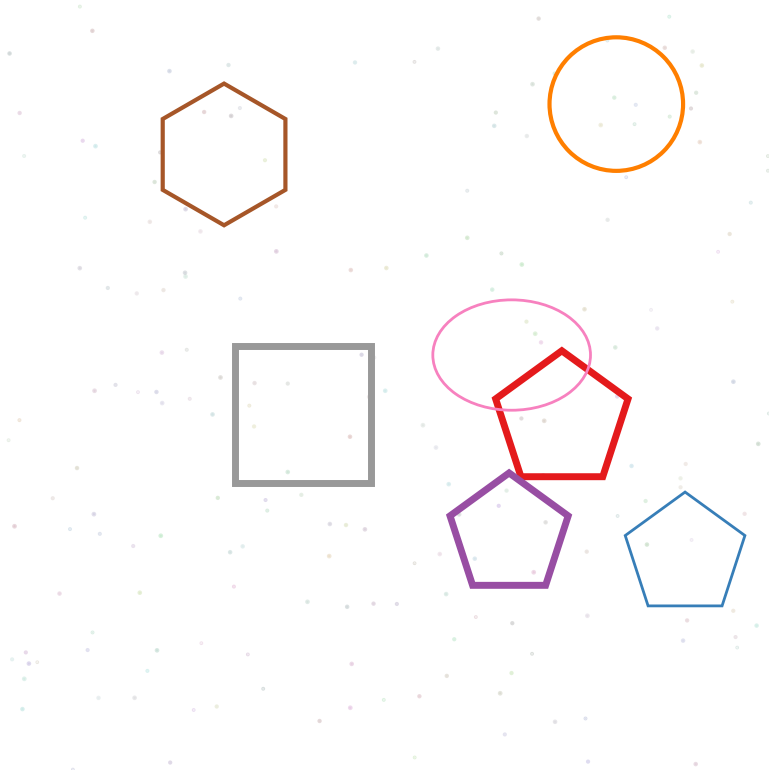[{"shape": "pentagon", "thickness": 2.5, "radius": 0.45, "center": [0.73, 0.454]}, {"shape": "pentagon", "thickness": 1, "radius": 0.41, "center": [0.89, 0.279]}, {"shape": "pentagon", "thickness": 2.5, "radius": 0.4, "center": [0.661, 0.305]}, {"shape": "circle", "thickness": 1.5, "radius": 0.43, "center": [0.8, 0.865]}, {"shape": "hexagon", "thickness": 1.5, "radius": 0.46, "center": [0.291, 0.799]}, {"shape": "oval", "thickness": 1, "radius": 0.51, "center": [0.664, 0.539]}, {"shape": "square", "thickness": 2.5, "radius": 0.44, "center": [0.393, 0.462]}]